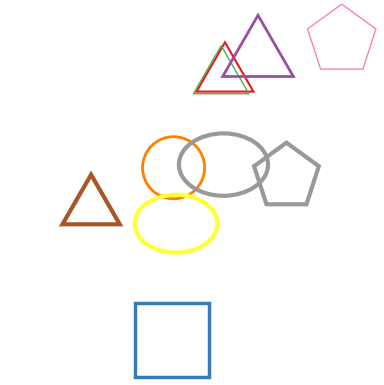[{"shape": "triangle", "thickness": 1.5, "radius": 0.43, "center": [0.584, 0.805]}, {"shape": "square", "thickness": 2.5, "radius": 0.48, "center": [0.446, 0.117]}, {"shape": "triangle", "thickness": 1, "radius": 0.42, "center": [0.574, 0.798]}, {"shape": "triangle", "thickness": 2, "radius": 0.53, "center": [0.67, 0.854]}, {"shape": "circle", "thickness": 2, "radius": 0.4, "center": [0.451, 0.564]}, {"shape": "oval", "thickness": 3, "radius": 0.54, "center": [0.457, 0.419]}, {"shape": "triangle", "thickness": 3, "radius": 0.43, "center": [0.237, 0.46]}, {"shape": "pentagon", "thickness": 1, "radius": 0.47, "center": [0.888, 0.896]}, {"shape": "pentagon", "thickness": 3, "radius": 0.44, "center": [0.744, 0.541]}, {"shape": "oval", "thickness": 3, "radius": 0.58, "center": [0.58, 0.573]}]